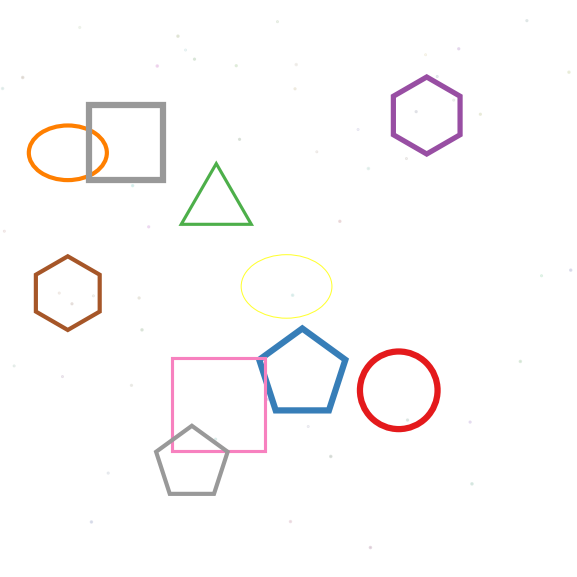[{"shape": "circle", "thickness": 3, "radius": 0.34, "center": [0.69, 0.323]}, {"shape": "pentagon", "thickness": 3, "radius": 0.39, "center": [0.523, 0.352]}, {"shape": "triangle", "thickness": 1.5, "radius": 0.35, "center": [0.374, 0.646]}, {"shape": "hexagon", "thickness": 2.5, "radius": 0.33, "center": [0.739, 0.799]}, {"shape": "oval", "thickness": 2, "radius": 0.34, "center": [0.117, 0.735]}, {"shape": "oval", "thickness": 0.5, "radius": 0.39, "center": [0.496, 0.503]}, {"shape": "hexagon", "thickness": 2, "radius": 0.32, "center": [0.117, 0.492]}, {"shape": "square", "thickness": 1.5, "radius": 0.4, "center": [0.378, 0.298]}, {"shape": "square", "thickness": 3, "radius": 0.32, "center": [0.218, 0.752]}, {"shape": "pentagon", "thickness": 2, "radius": 0.33, "center": [0.332, 0.197]}]